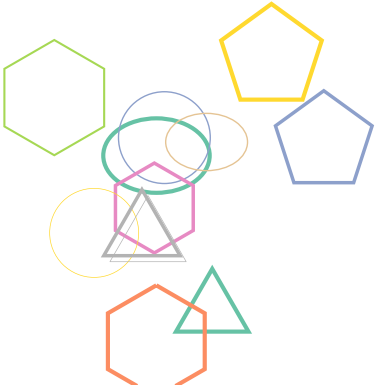[{"shape": "oval", "thickness": 3, "radius": 0.69, "center": [0.406, 0.596]}, {"shape": "triangle", "thickness": 3, "radius": 0.54, "center": [0.551, 0.193]}, {"shape": "hexagon", "thickness": 3, "radius": 0.73, "center": [0.406, 0.114]}, {"shape": "circle", "thickness": 1, "radius": 0.6, "center": [0.427, 0.643]}, {"shape": "pentagon", "thickness": 2.5, "radius": 0.66, "center": [0.841, 0.632]}, {"shape": "hexagon", "thickness": 2.5, "radius": 0.58, "center": [0.401, 0.46]}, {"shape": "hexagon", "thickness": 1.5, "radius": 0.75, "center": [0.141, 0.746]}, {"shape": "circle", "thickness": 0.5, "radius": 0.58, "center": [0.245, 0.395]}, {"shape": "pentagon", "thickness": 3, "radius": 0.69, "center": [0.705, 0.852]}, {"shape": "oval", "thickness": 1, "radius": 0.53, "center": [0.537, 0.631]}, {"shape": "triangle", "thickness": 2.5, "radius": 0.57, "center": [0.369, 0.393]}, {"shape": "triangle", "thickness": 0.5, "radius": 0.57, "center": [0.385, 0.377]}]